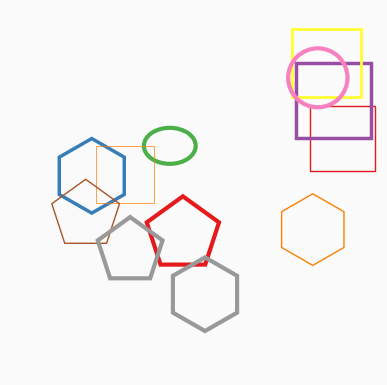[{"shape": "pentagon", "thickness": 3, "radius": 0.49, "center": [0.472, 0.392]}, {"shape": "square", "thickness": 1, "radius": 0.42, "center": [0.884, 0.64]}, {"shape": "hexagon", "thickness": 2.5, "radius": 0.48, "center": [0.237, 0.543]}, {"shape": "oval", "thickness": 3, "radius": 0.33, "center": [0.438, 0.621]}, {"shape": "square", "thickness": 2.5, "radius": 0.49, "center": [0.862, 0.739]}, {"shape": "square", "thickness": 0.5, "radius": 0.37, "center": [0.323, 0.546]}, {"shape": "hexagon", "thickness": 1, "radius": 0.46, "center": [0.807, 0.404]}, {"shape": "square", "thickness": 2, "radius": 0.45, "center": [0.842, 0.837]}, {"shape": "pentagon", "thickness": 1, "radius": 0.46, "center": [0.221, 0.442]}, {"shape": "circle", "thickness": 3, "radius": 0.38, "center": [0.82, 0.798]}, {"shape": "hexagon", "thickness": 3, "radius": 0.48, "center": [0.529, 0.236]}, {"shape": "pentagon", "thickness": 3, "radius": 0.44, "center": [0.336, 0.348]}]